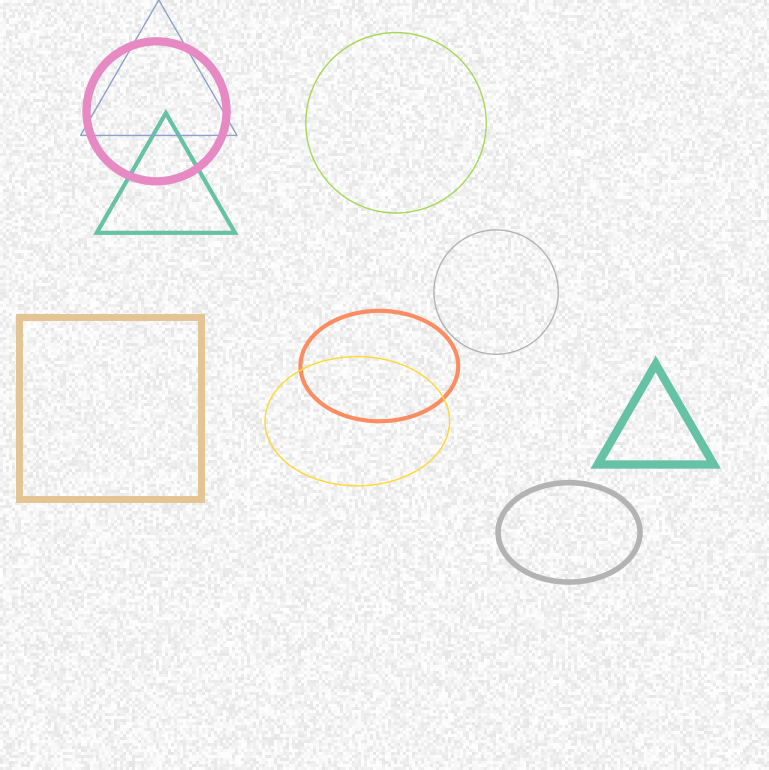[{"shape": "triangle", "thickness": 1.5, "radius": 0.52, "center": [0.215, 0.749]}, {"shape": "triangle", "thickness": 3, "radius": 0.43, "center": [0.852, 0.44]}, {"shape": "oval", "thickness": 1.5, "radius": 0.51, "center": [0.493, 0.525]}, {"shape": "triangle", "thickness": 0.5, "radius": 0.59, "center": [0.206, 0.883]}, {"shape": "circle", "thickness": 3, "radius": 0.45, "center": [0.203, 0.855]}, {"shape": "circle", "thickness": 0.5, "radius": 0.59, "center": [0.514, 0.841]}, {"shape": "oval", "thickness": 0.5, "radius": 0.6, "center": [0.464, 0.453]}, {"shape": "square", "thickness": 2.5, "radius": 0.59, "center": [0.143, 0.47]}, {"shape": "oval", "thickness": 2, "radius": 0.46, "center": [0.739, 0.309]}, {"shape": "circle", "thickness": 0.5, "radius": 0.4, "center": [0.644, 0.621]}]